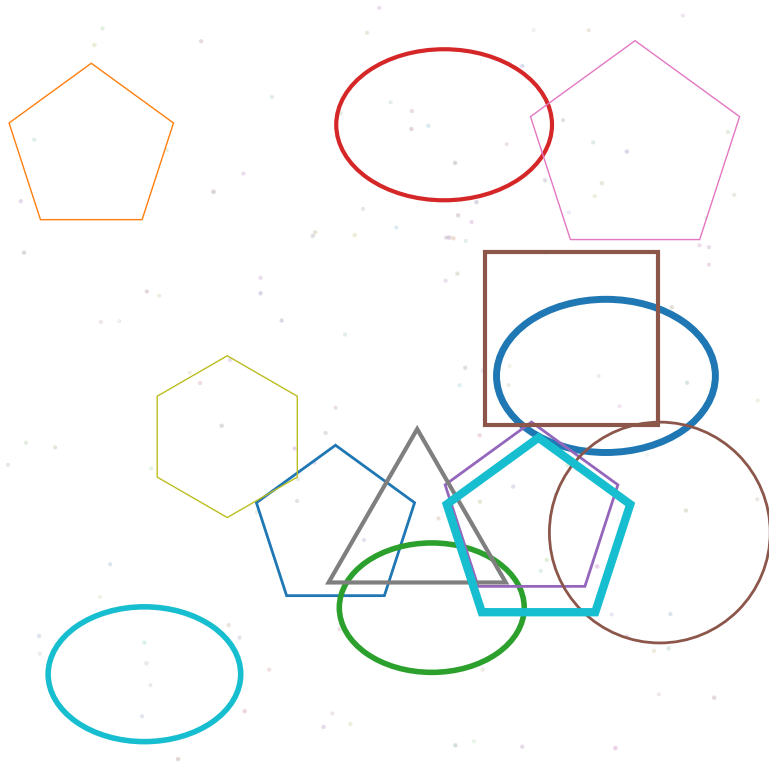[{"shape": "oval", "thickness": 2.5, "radius": 0.71, "center": [0.787, 0.512]}, {"shape": "pentagon", "thickness": 1, "radius": 0.54, "center": [0.436, 0.314]}, {"shape": "pentagon", "thickness": 0.5, "radius": 0.56, "center": [0.119, 0.806]}, {"shape": "oval", "thickness": 2, "radius": 0.6, "center": [0.561, 0.211]}, {"shape": "oval", "thickness": 1.5, "radius": 0.7, "center": [0.577, 0.838]}, {"shape": "pentagon", "thickness": 1, "radius": 0.59, "center": [0.69, 0.334]}, {"shape": "square", "thickness": 1.5, "radius": 0.56, "center": [0.742, 0.56]}, {"shape": "circle", "thickness": 1, "radius": 0.72, "center": [0.857, 0.308]}, {"shape": "pentagon", "thickness": 0.5, "radius": 0.71, "center": [0.825, 0.804]}, {"shape": "triangle", "thickness": 1.5, "radius": 0.66, "center": [0.542, 0.31]}, {"shape": "hexagon", "thickness": 0.5, "radius": 0.53, "center": [0.295, 0.433]}, {"shape": "oval", "thickness": 2, "radius": 0.63, "center": [0.188, 0.124]}, {"shape": "pentagon", "thickness": 3, "radius": 0.63, "center": [0.699, 0.306]}]